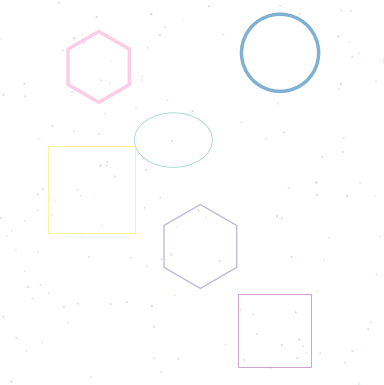[{"shape": "oval", "thickness": 0.5, "radius": 0.51, "center": [0.45, 0.636]}, {"shape": "hexagon", "thickness": 1, "radius": 0.54, "center": [0.52, 0.36]}, {"shape": "circle", "thickness": 2.5, "radius": 0.5, "center": [0.727, 0.863]}, {"shape": "hexagon", "thickness": 2.5, "radius": 0.46, "center": [0.256, 0.826]}, {"shape": "square", "thickness": 0.5, "radius": 0.47, "center": [0.714, 0.141]}, {"shape": "square", "thickness": 0.5, "radius": 0.57, "center": [0.237, 0.508]}]